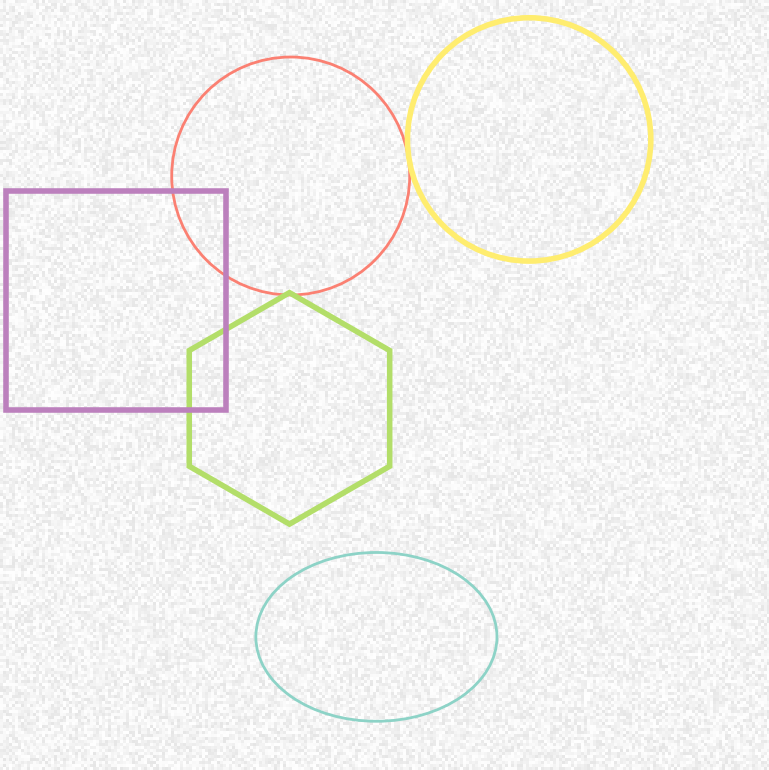[{"shape": "oval", "thickness": 1, "radius": 0.78, "center": [0.489, 0.173]}, {"shape": "circle", "thickness": 1, "radius": 0.77, "center": [0.378, 0.771]}, {"shape": "hexagon", "thickness": 2, "radius": 0.75, "center": [0.376, 0.47]}, {"shape": "square", "thickness": 2, "radius": 0.71, "center": [0.151, 0.61]}, {"shape": "circle", "thickness": 2, "radius": 0.79, "center": [0.687, 0.819]}]